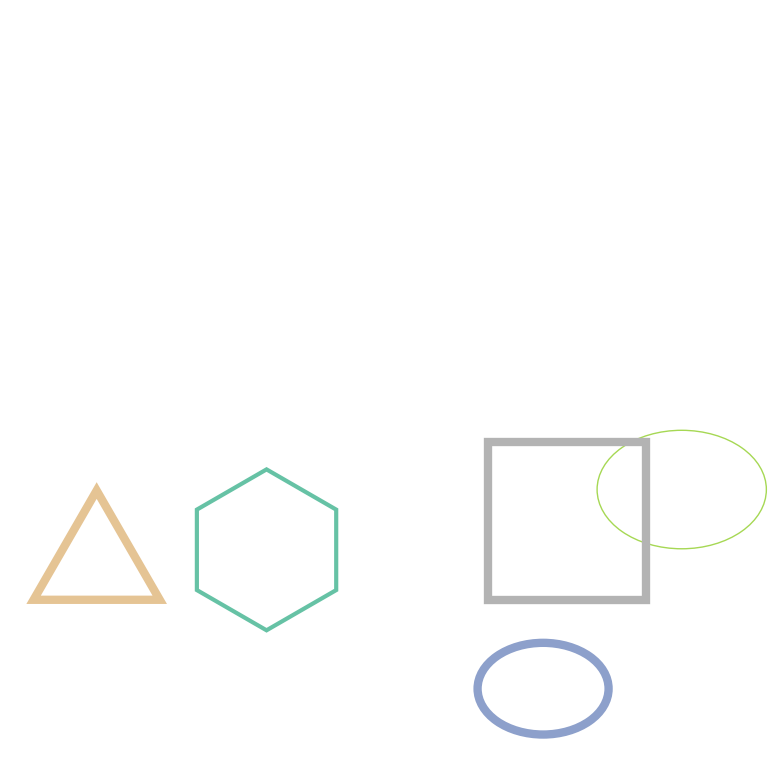[{"shape": "hexagon", "thickness": 1.5, "radius": 0.52, "center": [0.346, 0.286]}, {"shape": "oval", "thickness": 3, "radius": 0.43, "center": [0.705, 0.106]}, {"shape": "oval", "thickness": 0.5, "radius": 0.55, "center": [0.885, 0.364]}, {"shape": "triangle", "thickness": 3, "radius": 0.47, "center": [0.126, 0.268]}, {"shape": "square", "thickness": 3, "radius": 0.51, "center": [0.736, 0.323]}]